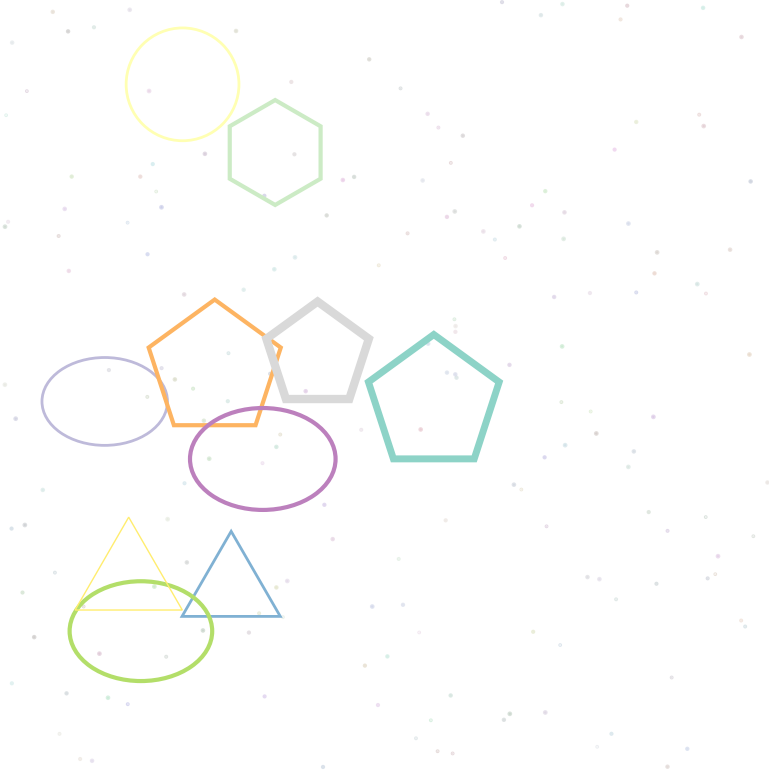[{"shape": "pentagon", "thickness": 2.5, "radius": 0.45, "center": [0.563, 0.476]}, {"shape": "circle", "thickness": 1, "radius": 0.37, "center": [0.237, 0.89]}, {"shape": "oval", "thickness": 1, "radius": 0.41, "center": [0.136, 0.479]}, {"shape": "triangle", "thickness": 1, "radius": 0.37, "center": [0.3, 0.236]}, {"shape": "pentagon", "thickness": 1.5, "radius": 0.45, "center": [0.279, 0.521]}, {"shape": "oval", "thickness": 1.5, "radius": 0.46, "center": [0.183, 0.18]}, {"shape": "pentagon", "thickness": 3, "radius": 0.35, "center": [0.412, 0.538]}, {"shape": "oval", "thickness": 1.5, "radius": 0.47, "center": [0.341, 0.404]}, {"shape": "hexagon", "thickness": 1.5, "radius": 0.34, "center": [0.357, 0.802]}, {"shape": "triangle", "thickness": 0.5, "radius": 0.4, "center": [0.167, 0.248]}]